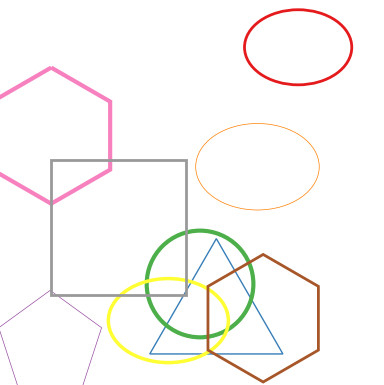[{"shape": "oval", "thickness": 2, "radius": 0.7, "center": [0.774, 0.877]}, {"shape": "triangle", "thickness": 1, "radius": 1.0, "center": [0.562, 0.18]}, {"shape": "circle", "thickness": 3, "radius": 0.69, "center": [0.52, 0.262]}, {"shape": "pentagon", "thickness": 0.5, "radius": 0.7, "center": [0.13, 0.105]}, {"shape": "oval", "thickness": 0.5, "radius": 0.8, "center": [0.669, 0.567]}, {"shape": "oval", "thickness": 2.5, "radius": 0.78, "center": [0.437, 0.167]}, {"shape": "hexagon", "thickness": 2, "radius": 0.83, "center": [0.684, 0.173]}, {"shape": "hexagon", "thickness": 3, "radius": 0.88, "center": [0.133, 0.648]}, {"shape": "square", "thickness": 2, "radius": 0.88, "center": [0.308, 0.409]}]